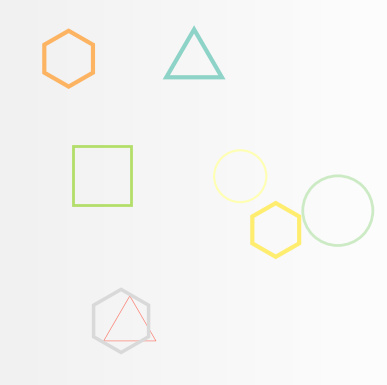[{"shape": "triangle", "thickness": 3, "radius": 0.41, "center": [0.501, 0.841]}, {"shape": "circle", "thickness": 1.5, "radius": 0.34, "center": [0.62, 0.542]}, {"shape": "triangle", "thickness": 0.5, "radius": 0.39, "center": [0.335, 0.153]}, {"shape": "hexagon", "thickness": 3, "radius": 0.36, "center": [0.177, 0.848]}, {"shape": "square", "thickness": 2, "radius": 0.38, "center": [0.263, 0.544]}, {"shape": "hexagon", "thickness": 2.5, "radius": 0.41, "center": [0.312, 0.166]}, {"shape": "circle", "thickness": 2, "radius": 0.45, "center": [0.872, 0.453]}, {"shape": "hexagon", "thickness": 3, "radius": 0.35, "center": [0.712, 0.403]}]